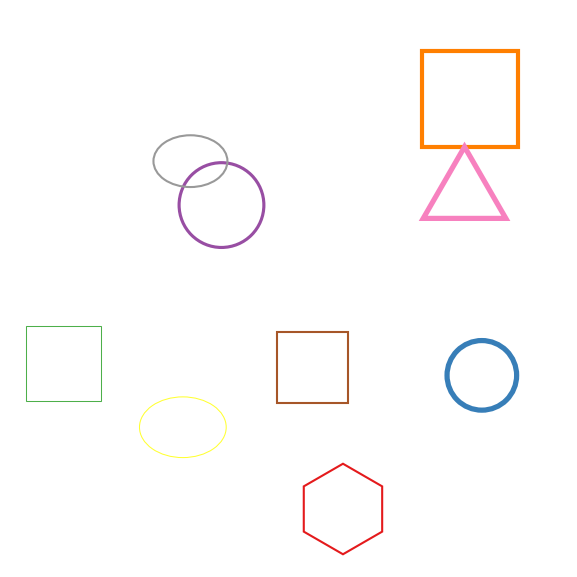[{"shape": "hexagon", "thickness": 1, "radius": 0.39, "center": [0.594, 0.118]}, {"shape": "circle", "thickness": 2.5, "radius": 0.3, "center": [0.834, 0.349]}, {"shape": "square", "thickness": 0.5, "radius": 0.32, "center": [0.11, 0.369]}, {"shape": "circle", "thickness": 1.5, "radius": 0.37, "center": [0.384, 0.644]}, {"shape": "square", "thickness": 2, "radius": 0.41, "center": [0.814, 0.828]}, {"shape": "oval", "thickness": 0.5, "radius": 0.38, "center": [0.317, 0.259]}, {"shape": "square", "thickness": 1, "radius": 0.31, "center": [0.541, 0.363]}, {"shape": "triangle", "thickness": 2.5, "radius": 0.41, "center": [0.804, 0.662]}, {"shape": "oval", "thickness": 1, "radius": 0.32, "center": [0.33, 0.72]}]